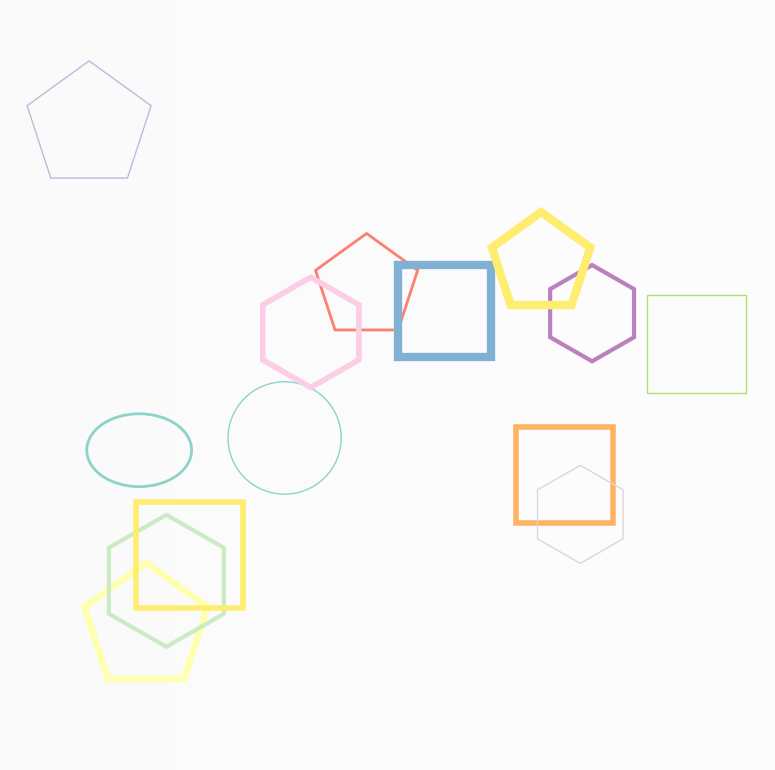[{"shape": "oval", "thickness": 1, "radius": 0.34, "center": [0.18, 0.415]}, {"shape": "circle", "thickness": 0.5, "radius": 0.36, "center": [0.367, 0.431]}, {"shape": "pentagon", "thickness": 2.5, "radius": 0.42, "center": [0.188, 0.186]}, {"shape": "pentagon", "thickness": 0.5, "radius": 0.42, "center": [0.115, 0.837]}, {"shape": "pentagon", "thickness": 1, "radius": 0.35, "center": [0.473, 0.628]}, {"shape": "square", "thickness": 3, "radius": 0.3, "center": [0.573, 0.596]}, {"shape": "square", "thickness": 2, "radius": 0.31, "center": [0.729, 0.384]}, {"shape": "square", "thickness": 0.5, "radius": 0.32, "center": [0.899, 0.553]}, {"shape": "hexagon", "thickness": 2, "radius": 0.36, "center": [0.401, 0.568]}, {"shape": "hexagon", "thickness": 0.5, "radius": 0.32, "center": [0.749, 0.332]}, {"shape": "hexagon", "thickness": 1.5, "radius": 0.31, "center": [0.764, 0.593]}, {"shape": "hexagon", "thickness": 1.5, "radius": 0.43, "center": [0.215, 0.246]}, {"shape": "square", "thickness": 2, "radius": 0.35, "center": [0.245, 0.279]}, {"shape": "pentagon", "thickness": 3, "radius": 0.33, "center": [0.698, 0.658]}]